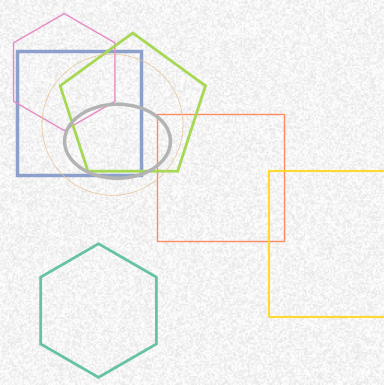[{"shape": "hexagon", "thickness": 2, "radius": 0.87, "center": [0.256, 0.193]}, {"shape": "square", "thickness": 1, "radius": 0.82, "center": [0.574, 0.54]}, {"shape": "square", "thickness": 2.5, "radius": 0.81, "center": [0.204, 0.707]}, {"shape": "hexagon", "thickness": 1, "radius": 0.76, "center": [0.167, 0.813]}, {"shape": "pentagon", "thickness": 2, "radius": 0.99, "center": [0.345, 0.716]}, {"shape": "square", "thickness": 1.5, "radius": 0.95, "center": [0.888, 0.367]}, {"shape": "circle", "thickness": 0.5, "radius": 0.92, "center": [0.292, 0.676]}, {"shape": "oval", "thickness": 2.5, "radius": 0.69, "center": [0.305, 0.633]}]